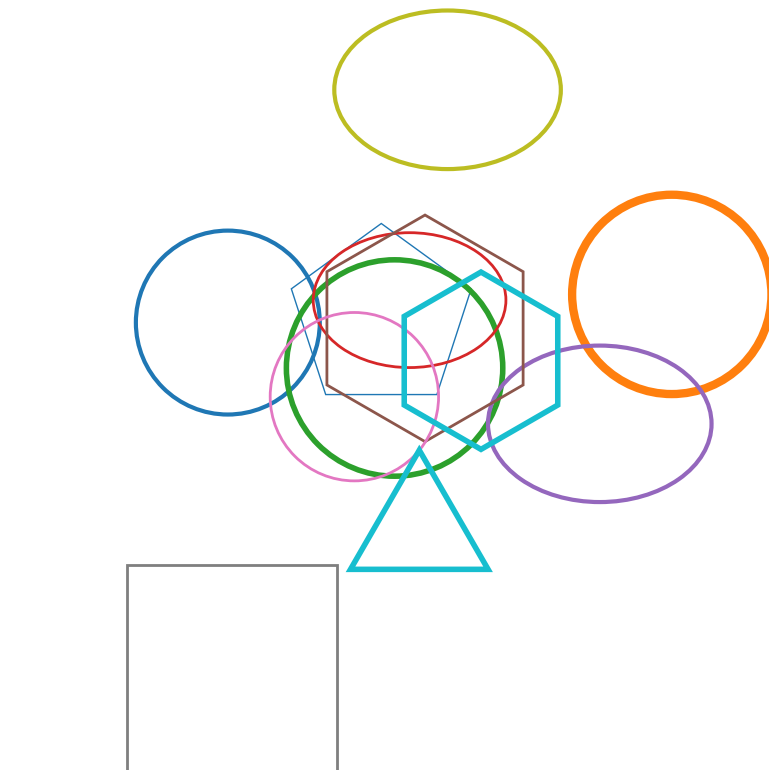[{"shape": "circle", "thickness": 1.5, "radius": 0.6, "center": [0.296, 0.581]}, {"shape": "pentagon", "thickness": 0.5, "radius": 0.61, "center": [0.495, 0.587]}, {"shape": "circle", "thickness": 3, "radius": 0.65, "center": [0.872, 0.618]}, {"shape": "circle", "thickness": 2, "radius": 0.7, "center": [0.512, 0.522]}, {"shape": "oval", "thickness": 1, "radius": 0.63, "center": [0.532, 0.61]}, {"shape": "oval", "thickness": 1.5, "radius": 0.73, "center": [0.779, 0.45]}, {"shape": "hexagon", "thickness": 1, "radius": 0.74, "center": [0.552, 0.574]}, {"shape": "circle", "thickness": 1, "radius": 0.55, "center": [0.46, 0.485]}, {"shape": "square", "thickness": 1, "radius": 0.68, "center": [0.301, 0.131]}, {"shape": "oval", "thickness": 1.5, "radius": 0.74, "center": [0.581, 0.883]}, {"shape": "hexagon", "thickness": 2, "radius": 0.58, "center": [0.625, 0.532]}, {"shape": "triangle", "thickness": 2, "radius": 0.52, "center": [0.545, 0.312]}]